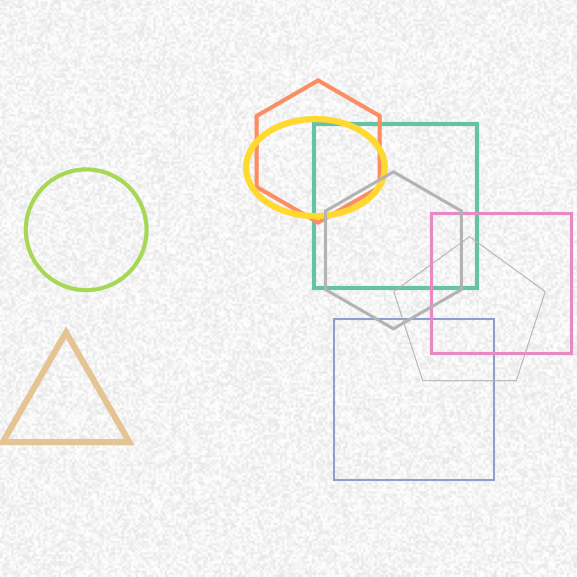[{"shape": "square", "thickness": 2, "radius": 0.71, "center": [0.685, 0.642]}, {"shape": "hexagon", "thickness": 2, "radius": 0.61, "center": [0.551, 0.737]}, {"shape": "square", "thickness": 1, "radius": 0.7, "center": [0.717, 0.307]}, {"shape": "square", "thickness": 1.5, "radius": 0.61, "center": [0.867, 0.509]}, {"shape": "circle", "thickness": 2, "radius": 0.52, "center": [0.149, 0.601]}, {"shape": "oval", "thickness": 3, "radius": 0.6, "center": [0.546, 0.709]}, {"shape": "triangle", "thickness": 3, "radius": 0.63, "center": [0.114, 0.297]}, {"shape": "hexagon", "thickness": 1.5, "radius": 0.68, "center": [0.681, 0.566]}, {"shape": "pentagon", "thickness": 0.5, "radius": 0.69, "center": [0.813, 0.452]}]